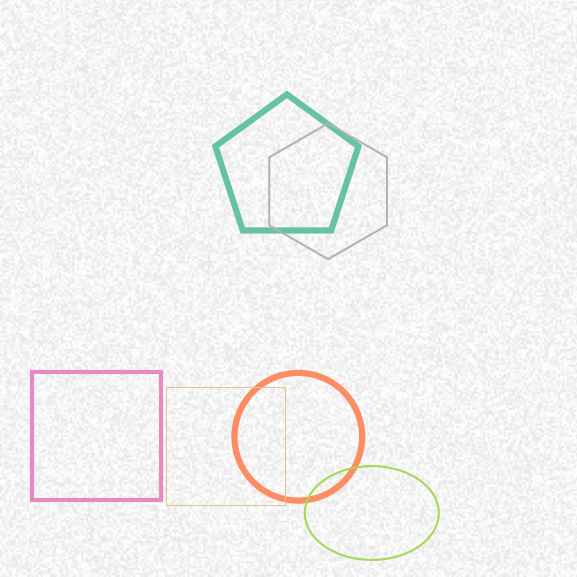[{"shape": "pentagon", "thickness": 3, "radius": 0.65, "center": [0.497, 0.705]}, {"shape": "circle", "thickness": 3, "radius": 0.55, "center": [0.517, 0.243]}, {"shape": "square", "thickness": 2, "radius": 0.56, "center": [0.167, 0.244]}, {"shape": "oval", "thickness": 1, "radius": 0.58, "center": [0.644, 0.111]}, {"shape": "square", "thickness": 0.5, "radius": 0.51, "center": [0.39, 0.227]}, {"shape": "hexagon", "thickness": 1, "radius": 0.59, "center": [0.568, 0.668]}]